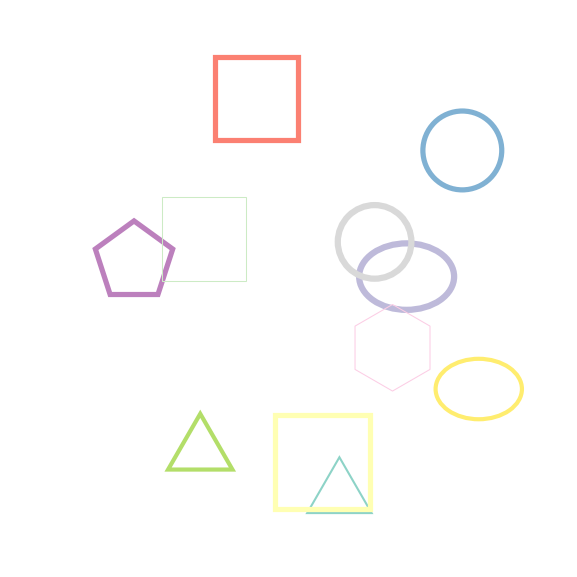[{"shape": "triangle", "thickness": 1, "radius": 0.32, "center": [0.588, 0.143]}, {"shape": "square", "thickness": 2.5, "radius": 0.41, "center": [0.558, 0.2]}, {"shape": "oval", "thickness": 3, "radius": 0.41, "center": [0.704, 0.52]}, {"shape": "square", "thickness": 2.5, "radius": 0.36, "center": [0.444, 0.829]}, {"shape": "circle", "thickness": 2.5, "radius": 0.34, "center": [0.801, 0.739]}, {"shape": "triangle", "thickness": 2, "radius": 0.32, "center": [0.347, 0.218]}, {"shape": "hexagon", "thickness": 0.5, "radius": 0.37, "center": [0.68, 0.397]}, {"shape": "circle", "thickness": 3, "radius": 0.32, "center": [0.649, 0.58]}, {"shape": "pentagon", "thickness": 2.5, "radius": 0.35, "center": [0.232, 0.546]}, {"shape": "square", "thickness": 0.5, "radius": 0.36, "center": [0.353, 0.585]}, {"shape": "oval", "thickness": 2, "radius": 0.37, "center": [0.829, 0.326]}]